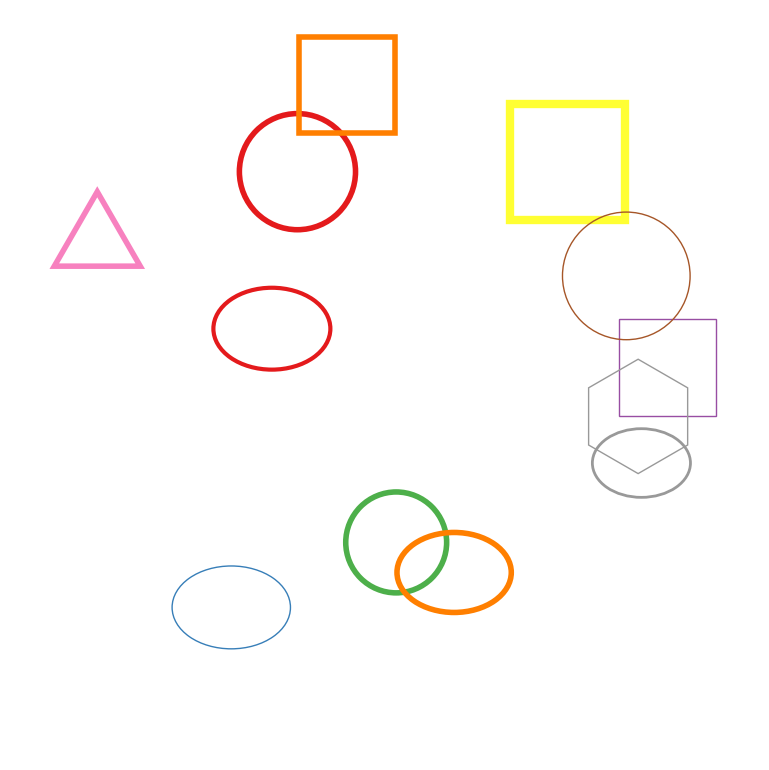[{"shape": "oval", "thickness": 1.5, "radius": 0.38, "center": [0.353, 0.573]}, {"shape": "circle", "thickness": 2, "radius": 0.38, "center": [0.386, 0.777]}, {"shape": "oval", "thickness": 0.5, "radius": 0.38, "center": [0.3, 0.211]}, {"shape": "circle", "thickness": 2, "radius": 0.33, "center": [0.515, 0.296]}, {"shape": "square", "thickness": 0.5, "radius": 0.31, "center": [0.866, 0.523]}, {"shape": "square", "thickness": 2, "radius": 0.31, "center": [0.451, 0.89]}, {"shape": "oval", "thickness": 2, "radius": 0.37, "center": [0.59, 0.257]}, {"shape": "square", "thickness": 3, "radius": 0.37, "center": [0.737, 0.79]}, {"shape": "circle", "thickness": 0.5, "radius": 0.41, "center": [0.813, 0.642]}, {"shape": "triangle", "thickness": 2, "radius": 0.32, "center": [0.126, 0.687]}, {"shape": "oval", "thickness": 1, "radius": 0.32, "center": [0.833, 0.399]}, {"shape": "hexagon", "thickness": 0.5, "radius": 0.37, "center": [0.829, 0.459]}]